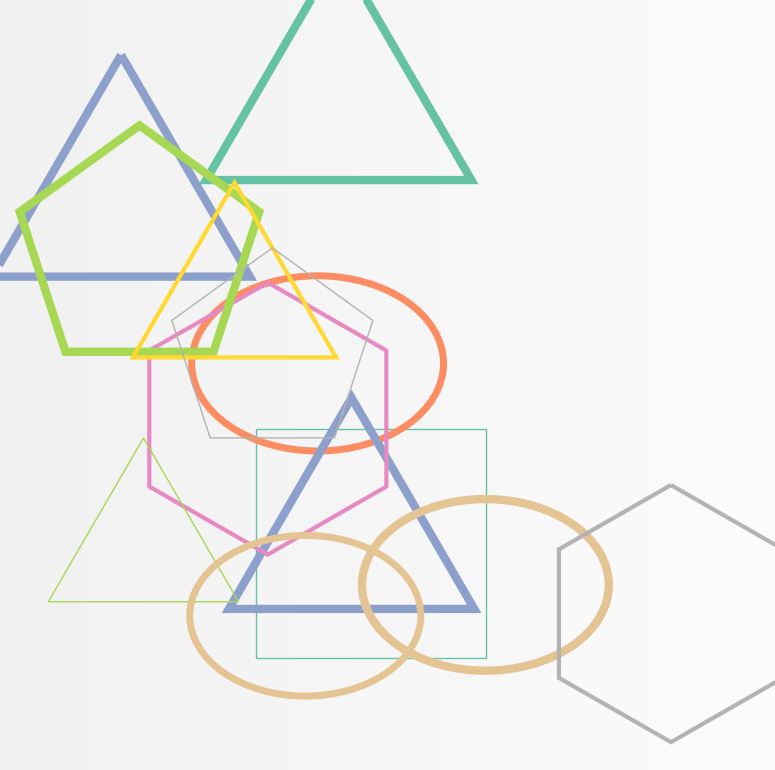[{"shape": "triangle", "thickness": 3, "radius": 0.99, "center": [0.437, 0.865]}, {"shape": "square", "thickness": 0.5, "radius": 0.74, "center": [0.479, 0.294]}, {"shape": "oval", "thickness": 2.5, "radius": 0.81, "center": [0.41, 0.528]}, {"shape": "triangle", "thickness": 3, "radius": 0.91, "center": [0.454, 0.301]}, {"shape": "triangle", "thickness": 3, "radius": 0.96, "center": [0.156, 0.737]}, {"shape": "hexagon", "thickness": 1.5, "radius": 0.88, "center": [0.346, 0.456]}, {"shape": "pentagon", "thickness": 3, "radius": 0.81, "center": [0.18, 0.675]}, {"shape": "triangle", "thickness": 0.5, "radius": 0.71, "center": [0.185, 0.289]}, {"shape": "triangle", "thickness": 1.5, "radius": 0.76, "center": [0.303, 0.611]}, {"shape": "oval", "thickness": 3, "radius": 0.8, "center": [0.626, 0.24]}, {"shape": "oval", "thickness": 2.5, "radius": 0.75, "center": [0.394, 0.2]}, {"shape": "pentagon", "thickness": 0.5, "radius": 0.68, "center": [0.351, 0.542]}, {"shape": "hexagon", "thickness": 1.5, "radius": 0.83, "center": [0.866, 0.203]}]